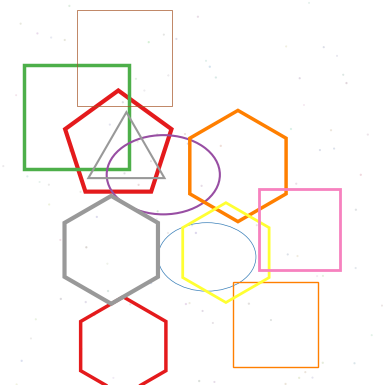[{"shape": "hexagon", "thickness": 2.5, "radius": 0.64, "center": [0.32, 0.101]}, {"shape": "pentagon", "thickness": 3, "radius": 0.73, "center": [0.307, 0.62]}, {"shape": "oval", "thickness": 0.5, "radius": 0.64, "center": [0.538, 0.333]}, {"shape": "square", "thickness": 2.5, "radius": 0.68, "center": [0.199, 0.697]}, {"shape": "oval", "thickness": 1.5, "radius": 0.73, "center": [0.424, 0.546]}, {"shape": "hexagon", "thickness": 2.5, "radius": 0.72, "center": [0.618, 0.569]}, {"shape": "square", "thickness": 1, "radius": 0.55, "center": [0.716, 0.157]}, {"shape": "hexagon", "thickness": 2, "radius": 0.65, "center": [0.587, 0.344]}, {"shape": "square", "thickness": 0.5, "radius": 0.62, "center": [0.323, 0.849]}, {"shape": "square", "thickness": 2, "radius": 0.52, "center": [0.779, 0.403]}, {"shape": "hexagon", "thickness": 3, "radius": 0.7, "center": [0.289, 0.351]}, {"shape": "triangle", "thickness": 1.5, "radius": 0.57, "center": [0.328, 0.594]}]